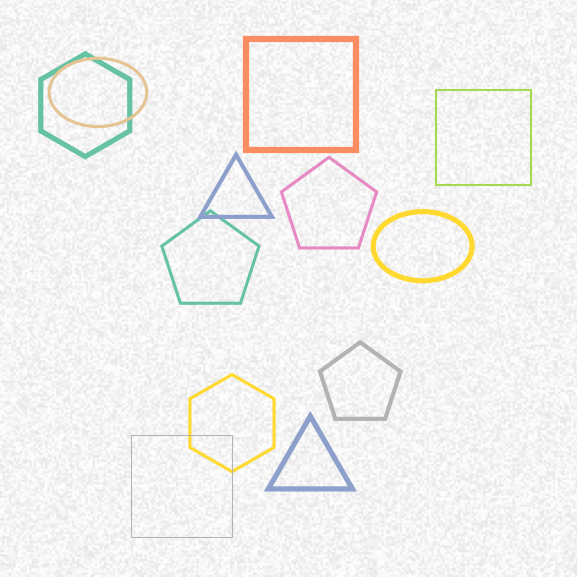[{"shape": "hexagon", "thickness": 2.5, "radius": 0.44, "center": [0.148, 0.817]}, {"shape": "pentagon", "thickness": 1.5, "radius": 0.44, "center": [0.364, 0.546]}, {"shape": "square", "thickness": 3, "radius": 0.48, "center": [0.522, 0.835]}, {"shape": "triangle", "thickness": 2, "radius": 0.36, "center": [0.409, 0.659]}, {"shape": "triangle", "thickness": 2.5, "radius": 0.42, "center": [0.537, 0.195]}, {"shape": "pentagon", "thickness": 1.5, "radius": 0.43, "center": [0.57, 0.64]}, {"shape": "square", "thickness": 1, "radius": 0.41, "center": [0.837, 0.761]}, {"shape": "hexagon", "thickness": 1.5, "radius": 0.42, "center": [0.402, 0.266]}, {"shape": "oval", "thickness": 2.5, "radius": 0.43, "center": [0.732, 0.573]}, {"shape": "oval", "thickness": 1.5, "radius": 0.42, "center": [0.17, 0.839]}, {"shape": "square", "thickness": 0.5, "radius": 0.44, "center": [0.314, 0.158]}, {"shape": "pentagon", "thickness": 2, "radius": 0.37, "center": [0.624, 0.333]}]